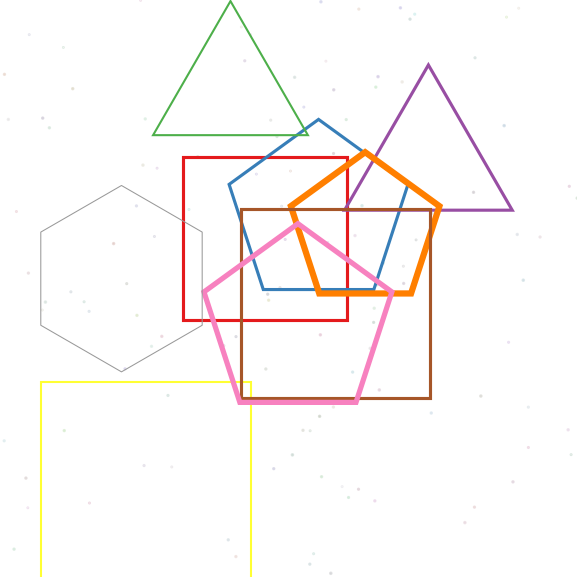[{"shape": "square", "thickness": 1.5, "radius": 0.71, "center": [0.459, 0.586]}, {"shape": "pentagon", "thickness": 1.5, "radius": 0.81, "center": [0.552, 0.63]}, {"shape": "triangle", "thickness": 1, "radius": 0.77, "center": [0.399, 0.842]}, {"shape": "triangle", "thickness": 1.5, "radius": 0.84, "center": [0.742, 0.719]}, {"shape": "pentagon", "thickness": 3, "radius": 0.68, "center": [0.632, 0.6]}, {"shape": "square", "thickness": 1, "radius": 0.91, "center": [0.253, 0.156]}, {"shape": "square", "thickness": 1.5, "radius": 0.82, "center": [0.581, 0.473]}, {"shape": "pentagon", "thickness": 2.5, "radius": 0.86, "center": [0.516, 0.441]}, {"shape": "hexagon", "thickness": 0.5, "radius": 0.81, "center": [0.21, 0.517]}]